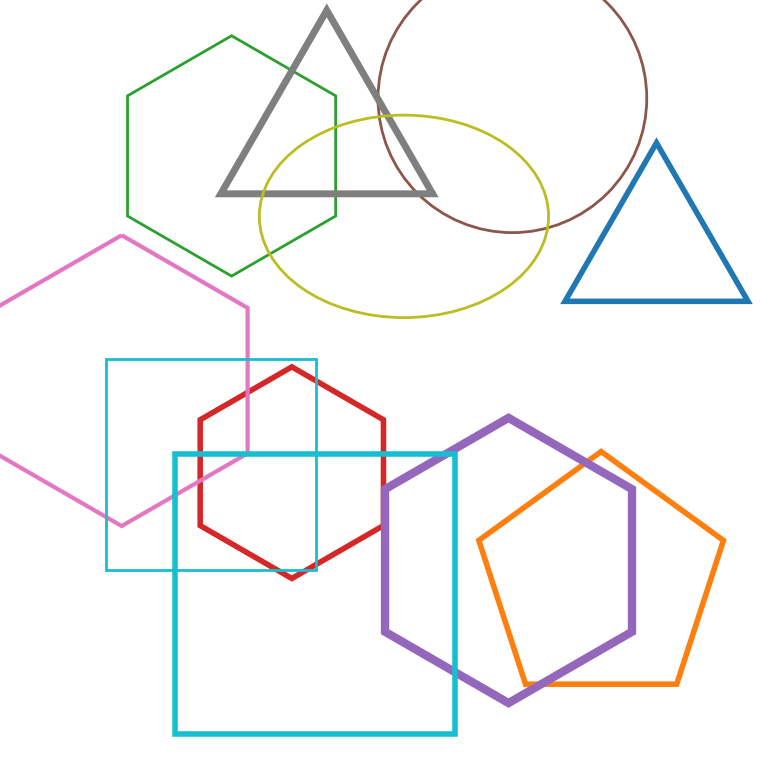[{"shape": "triangle", "thickness": 2, "radius": 0.69, "center": [0.853, 0.677]}, {"shape": "pentagon", "thickness": 2, "radius": 0.84, "center": [0.781, 0.247]}, {"shape": "hexagon", "thickness": 1, "radius": 0.78, "center": [0.301, 0.797]}, {"shape": "hexagon", "thickness": 2, "radius": 0.69, "center": [0.379, 0.386]}, {"shape": "hexagon", "thickness": 3, "radius": 0.93, "center": [0.66, 0.272]}, {"shape": "circle", "thickness": 1, "radius": 0.87, "center": [0.665, 0.872]}, {"shape": "hexagon", "thickness": 1.5, "radius": 0.94, "center": [0.158, 0.506]}, {"shape": "triangle", "thickness": 2.5, "radius": 0.79, "center": [0.424, 0.828]}, {"shape": "oval", "thickness": 1, "radius": 0.94, "center": [0.525, 0.719]}, {"shape": "square", "thickness": 2, "radius": 0.91, "center": [0.409, 0.229]}, {"shape": "square", "thickness": 1, "radius": 0.68, "center": [0.274, 0.396]}]